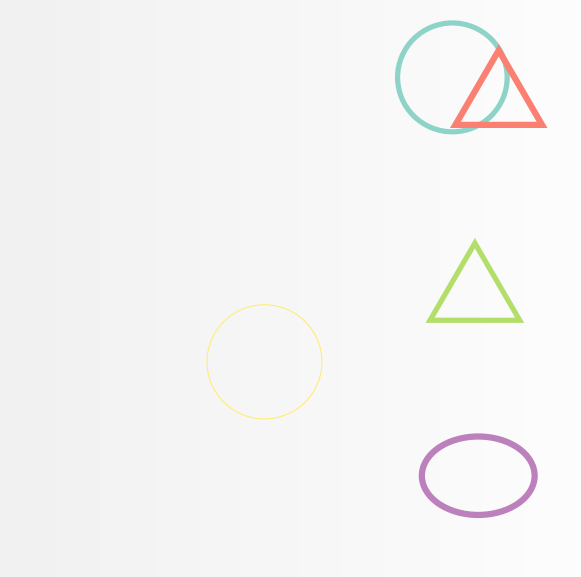[{"shape": "circle", "thickness": 2.5, "radius": 0.47, "center": [0.778, 0.865]}, {"shape": "triangle", "thickness": 3, "radius": 0.43, "center": [0.858, 0.826]}, {"shape": "triangle", "thickness": 2.5, "radius": 0.45, "center": [0.817, 0.489]}, {"shape": "oval", "thickness": 3, "radius": 0.49, "center": [0.823, 0.175]}, {"shape": "circle", "thickness": 0.5, "radius": 0.49, "center": [0.455, 0.373]}]